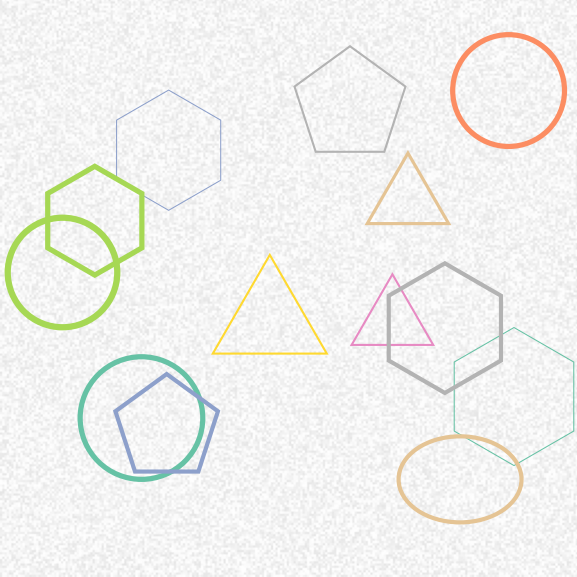[{"shape": "hexagon", "thickness": 0.5, "radius": 0.6, "center": [0.89, 0.312]}, {"shape": "circle", "thickness": 2.5, "radius": 0.53, "center": [0.245, 0.275]}, {"shape": "circle", "thickness": 2.5, "radius": 0.48, "center": [0.881, 0.842]}, {"shape": "hexagon", "thickness": 0.5, "radius": 0.52, "center": [0.292, 0.739]}, {"shape": "pentagon", "thickness": 2, "radius": 0.47, "center": [0.289, 0.258]}, {"shape": "triangle", "thickness": 1, "radius": 0.41, "center": [0.68, 0.443]}, {"shape": "hexagon", "thickness": 2.5, "radius": 0.47, "center": [0.164, 0.617]}, {"shape": "circle", "thickness": 3, "radius": 0.47, "center": [0.108, 0.527]}, {"shape": "triangle", "thickness": 1, "radius": 0.57, "center": [0.467, 0.444]}, {"shape": "triangle", "thickness": 1.5, "radius": 0.41, "center": [0.706, 0.653]}, {"shape": "oval", "thickness": 2, "radius": 0.53, "center": [0.797, 0.169]}, {"shape": "hexagon", "thickness": 2, "radius": 0.56, "center": [0.77, 0.431]}, {"shape": "pentagon", "thickness": 1, "radius": 0.51, "center": [0.606, 0.818]}]